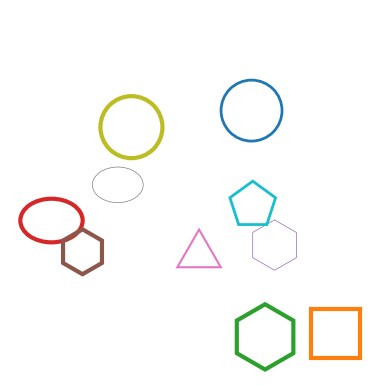[{"shape": "circle", "thickness": 2, "radius": 0.4, "center": [0.653, 0.713]}, {"shape": "square", "thickness": 3, "radius": 0.32, "center": [0.87, 0.135]}, {"shape": "hexagon", "thickness": 3, "radius": 0.42, "center": [0.689, 0.125]}, {"shape": "oval", "thickness": 3, "radius": 0.4, "center": [0.134, 0.427]}, {"shape": "hexagon", "thickness": 0.5, "radius": 0.33, "center": [0.713, 0.363]}, {"shape": "hexagon", "thickness": 3, "radius": 0.29, "center": [0.214, 0.346]}, {"shape": "triangle", "thickness": 1.5, "radius": 0.33, "center": [0.517, 0.338]}, {"shape": "oval", "thickness": 0.5, "radius": 0.33, "center": [0.306, 0.52]}, {"shape": "circle", "thickness": 3, "radius": 0.4, "center": [0.341, 0.67]}, {"shape": "pentagon", "thickness": 2, "radius": 0.31, "center": [0.656, 0.467]}]